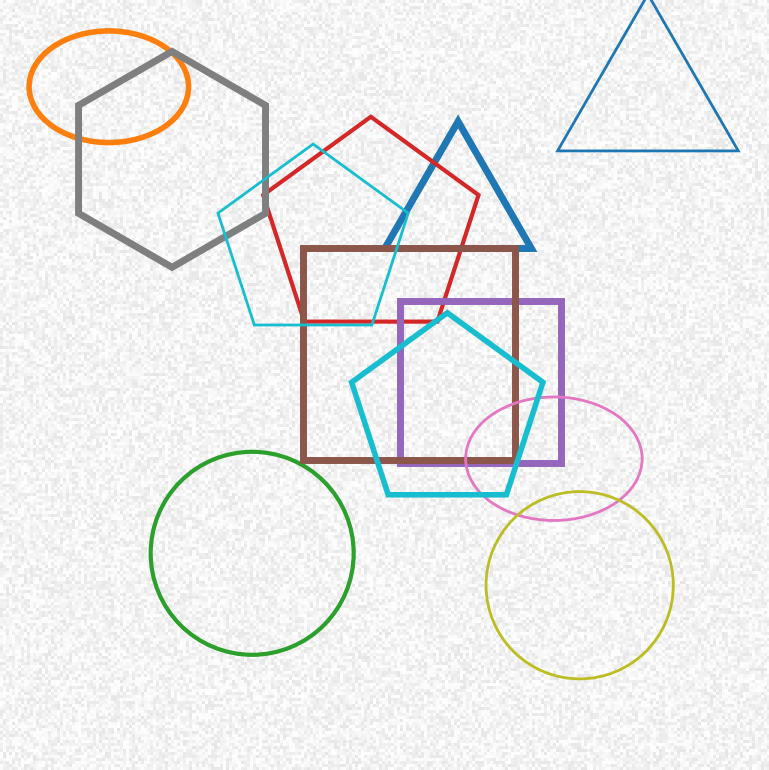[{"shape": "triangle", "thickness": 2.5, "radius": 0.55, "center": [0.595, 0.732]}, {"shape": "triangle", "thickness": 1, "radius": 0.68, "center": [0.841, 0.872]}, {"shape": "oval", "thickness": 2, "radius": 0.52, "center": [0.141, 0.887]}, {"shape": "circle", "thickness": 1.5, "radius": 0.66, "center": [0.328, 0.281]}, {"shape": "pentagon", "thickness": 1.5, "radius": 0.74, "center": [0.482, 0.701]}, {"shape": "square", "thickness": 2.5, "radius": 0.52, "center": [0.624, 0.504]}, {"shape": "square", "thickness": 2.5, "radius": 0.69, "center": [0.531, 0.54]}, {"shape": "oval", "thickness": 1, "radius": 0.57, "center": [0.719, 0.404]}, {"shape": "hexagon", "thickness": 2.5, "radius": 0.7, "center": [0.223, 0.793]}, {"shape": "circle", "thickness": 1, "radius": 0.61, "center": [0.753, 0.24]}, {"shape": "pentagon", "thickness": 2, "radius": 0.65, "center": [0.581, 0.463]}, {"shape": "pentagon", "thickness": 1, "radius": 0.65, "center": [0.407, 0.683]}]